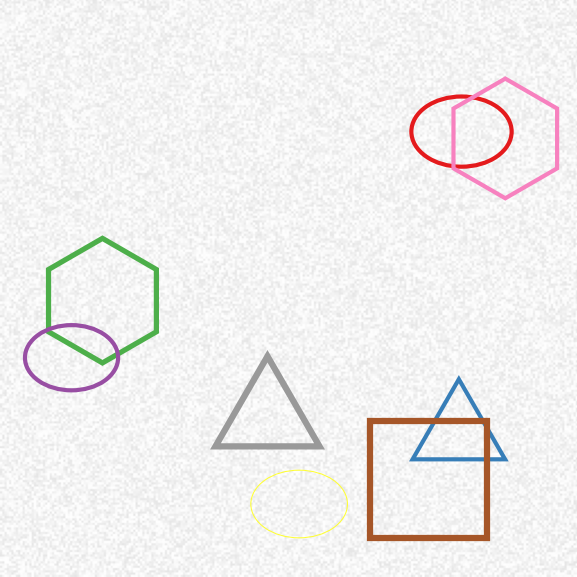[{"shape": "oval", "thickness": 2, "radius": 0.43, "center": [0.799, 0.771]}, {"shape": "triangle", "thickness": 2, "radius": 0.46, "center": [0.795, 0.25]}, {"shape": "hexagon", "thickness": 2.5, "radius": 0.54, "center": [0.177, 0.479]}, {"shape": "oval", "thickness": 2, "radius": 0.4, "center": [0.124, 0.38]}, {"shape": "oval", "thickness": 0.5, "radius": 0.42, "center": [0.518, 0.126]}, {"shape": "square", "thickness": 3, "radius": 0.51, "center": [0.743, 0.168]}, {"shape": "hexagon", "thickness": 2, "radius": 0.52, "center": [0.875, 0.759]}, {"shape": "triangle", "thickness": 3, "radius": 0.52, "center": [0.463, 0.278]}]